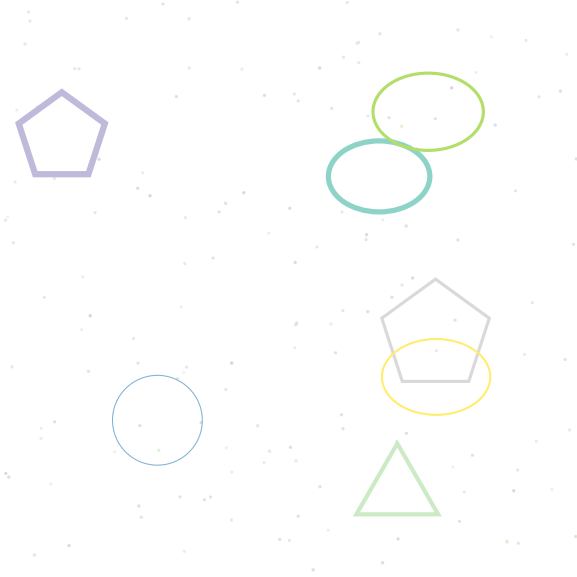[{"shape": "oval", "thickness": 2.5, "radius": 0.44, "center": [0.656, 0.694]}, {"shape": "pentagon", "thickness": 3, "radius": 0.39, "center": [0.107, 0.761]}, {"shape": "circle", "thickness": 0.5, "radius": 0.39, "center": [0.273, 0.271]}, {"shape": "oval", "thickness": 1.5, "radius": 0.48, "center": [0.741, 0.806]}, {"shape": "pentagon", "thickness": 1.5, "radius": 0.49, "center": [0.754, 0.418]}, {"shape": "triangle", "thickness": 2, "radius": 0.41, "center": [0.688, 0.149]}, {"shape": "oval", "thickness": 1, "radius": 0.47, "center": [0.755, 0.346]}]